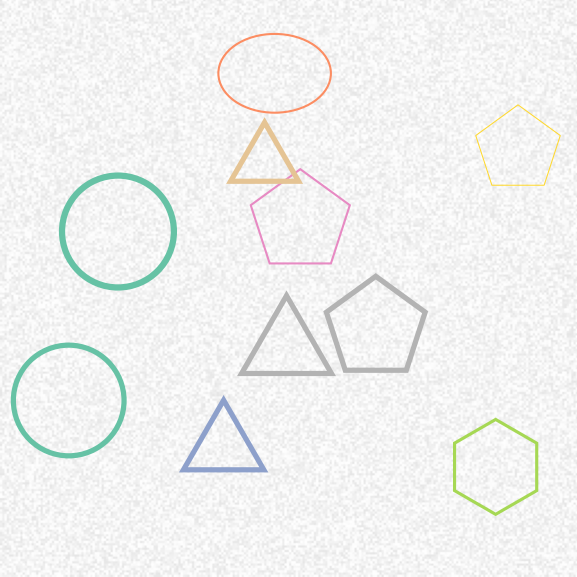[{"shape": "circle", "thickness": 3, "radius": 0.48, "center": [0.204, 0.598]}, {"shape": "circle", "thickness": 2.5, "radius": 0.48, "center": [0.119, 0.306]}, {"shape": "oval", "thickness": 1, "radius": 0.49, "center": [0.476, 0.872]}, {"shape": "triangle", "thickness": 2.5, "radius": 0.4, "center": [0.387, 0.226]}, {"shape": "pentagon", "thickness": 1, "radius": 0.45, "center": [0.52, 0.616]}, {"shape": "hexagon", "thickness": 1.5, "radius": 0.41, "center": [0.858, 0.191]}, {"shape": "pentagon", "thickness": 0.5, "radius": 0.38, "center": [0.897, 0.741]}, {"shape": "triangle", "thickness": 2.5, "radius": 0.34, "center": [0.458, 0.719]}, {"shape": "pentagon", "thickness": 2.5, "radius": 0.45, "center": [0.651, 0.431]}, {"shape": "triangle", "thickness": 2.5, "radius": 0.45, "center": [0.496, 0.397]}]